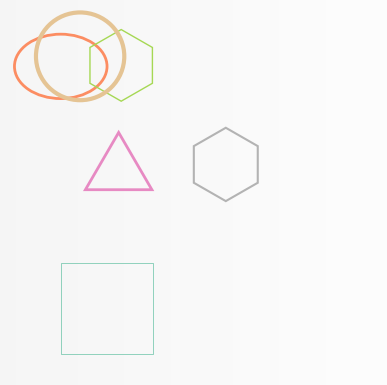[{"shape": "square", "thickness": 0.5, "radius": 0.59, "center": [0.276, 0.198]}, {"shape": "oval", "thickness": 2, "radius": 0.6, "center": [0.157, 0.828]}, {"shape": "triangle", "thickness": 2, "radius": 0.5, "center": [0.306, 0.557]}, {"shape": "hexagon", "thickness": 1, "radius": 0.47, "center": [0.313, 0.83]}, {"shape": "circle", "thickness": 3, "radius": 0.57, "center": [0.207, 0.854]}, {"shape": "hexagon", "thickness": 1.5, "radius": 0.48, "center": [0.583, 0.573]}]